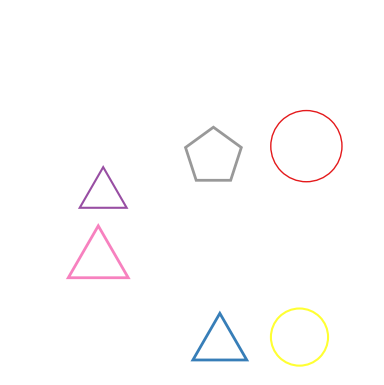[{"shape": "circle", "thickness": 1, "radius": 0.46, "center": [0.796, 0.62]}, {"shape": "triangle", "thickness": 2, "radius": 0.4, "center": [0.571, 0.105]}, {"shape": "triangle", "thickness": 1.5, "radius": 0.35, "center": [0.268, 0.495]}, {"shape": "circle", "thickness": 1.5, "radius": 0.37, "center": [0.778, 0.124]}, {"shape": "triangle", "thickness": 2, "radius": 0.45, "center": [0.255, 0.324]}, {"shape": "pentagon", "thickness": 2, "radius": 0.38, "center": [0.554, 0.593]}]